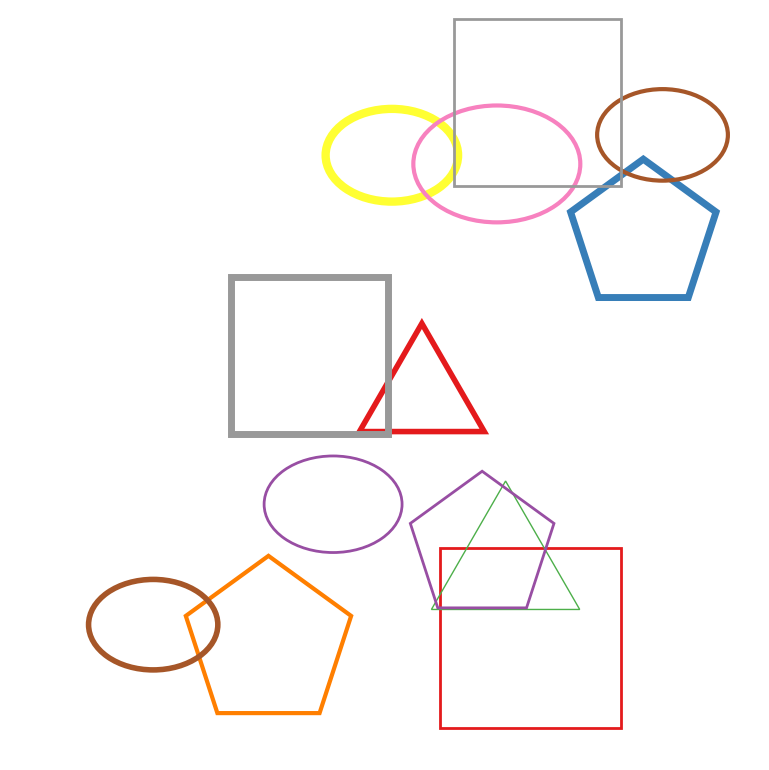[{"shape": "triangle", "thickness": 2, "radius": 0.47, "center": [0.548, 0.486]}, {"shape": "square", "thickness": 1, "radius": 0.59, "center": [0.689, 0.171]}, {"shape": "pentagon", "thickness": 2.5, "radius": 0.5, "center": [0.835, 0.694]}, {"shape": "triangle", "thickness": 0.5, "radius": 0.56, "center": [0.657, 0.264]}, {"shape": "pentagon", "thickness": 1, "radius": 0.49, "center": [0.626, 0.29]}, {"shape": "oval", "thickness": 1, "radius": 0.45, "center": [0.433, 0.345]}, {"shape": "pentagon", "thickness": 1.5, "radius": 0.56, "center": [0.349, 0.165]}, {"shape": "oval", "thickness": 3, "radius": 0.43, "center": [0.509, 0.798]}, {"shape": "oval", "thickness": 1.5, "radius": 0.42, "center": [0.86, 0.825]}, {"shape": "oval", "thickness": 2, "radius": 0.42, "center": [0.199, 0.189]}, {"shape": "oval", "thickness": 1.5, "radius": 0.54, "center": [0.645, 0.787]}, {"shape": "square", "thickness": 2.5, "radius": 0.51, "center": [0.402, 0.538]}, {"shape": "square", "thickness": 1, "radius": 0.54, "center": [0.698, 0.867]}]